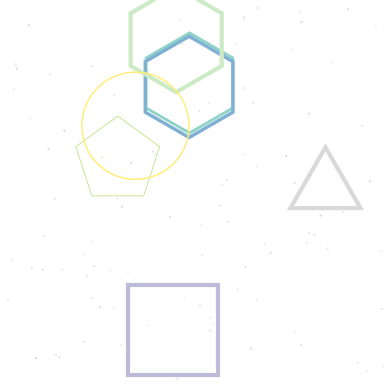[{"shape": "hexagon", "thickness": 2, "radius": 0.65, "center": [0.492, 0.785]}, {"shape": "square", "thickness": 3, "radius": 0.58, "center": [0.449, 0.143]}, {"shape": "hexagon", "thickness": 2.5, "radius": 0.66, "center": [0.491, 0.774]}, {"shape": "pentagon", "thickness": 0.5, "radius": 0.57, "center": [0.306, 0.584]}, {"shape": "triangle", "thickness": 3, "radius": 0.53, "center": [0.845, 0.512]}, {"shape": "hexagon", "thickness": 3, "radius": 0.68, "center": [0.458, 0.897]}, {"shape": "circle", "thickness": 1, "radius": 0.7, "center": [0.352, 0.673]}]